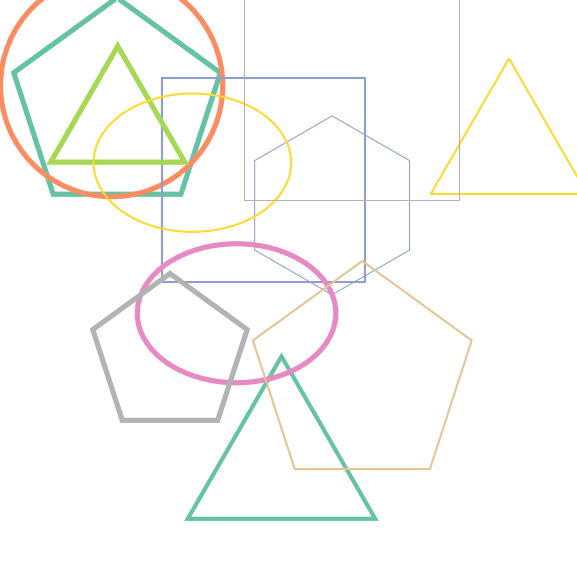[{"shape": "triangle", "thickness": 2, "radius": 0.94, "center": [0.487, 0.194]}, {"shape": "pentagon", "thickness": 2.5, "radius": 0.94, "center": [0.203, 0.815]}, {"shape": "circle", "thickness": 2.5, "radius": 0.96, "center": [0.193, 0.851]}, {"shape": "hexagon", "thickness": 0.5, "radius": 0.77, "center": [0.575, 0.644]}, {"shape": "square", "thickness": 1, "radius": 0.88, "center": [0.457, 0.688]}, {"shape": "oval", "thickness": 2.5, "radius": 0.86, "center": [0.41, 0.457]}, {"shape": "triangle", "thickness": 2.5, "radius": 0.67, "center": [0.204, 0.785]}, {"shape": "oval", "thickness": 1, "radius": 0.86, "center": [0.333, 0.717]}, {"shape": "triangle", "thickness": 1, "radius": 0.78, "center": [0.881, 0.741]}, {"shape": "pentagon", "thickness": 1, "radius": 1.0, "center": [0.627, 0.348]}, {"shape": "pentagon", "thickness": 2.5, "radius": 0.7, "center": [0.294, 0.385]}, {"shape": "square", "thickness": 0.5, "radius": 0.93, "center": [0.609, 0.839]}]